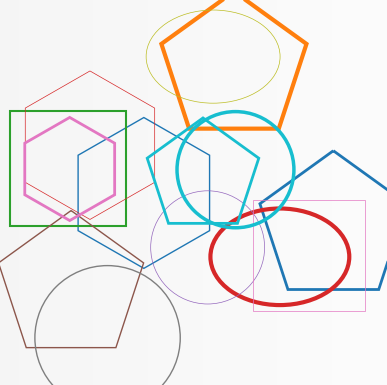[{"shape": "hexagon", "thickness": 1, "radius": 0.98, "center": [0.371, 0.499]}, {"shape": "pentagon", "thickness": 2, "radius": 1.0, "center": [0.86, 0.409]}, {"shape": "pentagon", "thickness": 3, "radius": 0.98, "center": [0.604, 0.825]}, {"shape": "square", "thickness": 1.5, "radius": 0.75, "center": [0.176, 0.562]}, {"shape": "oval", "thickness": 3, "radius": 0.9, "center": [0.722, 0.333]}, {"shape": "hexagon", "thickness": 0.5, "radius": 0.96, "center": [0.232, 0.623]}, {"shape": "circle", "thickness": 0.5, "radius": 0.74, "center": [0.536, 0.357]}, {"shape": "pentagon", "thickness": 1, "radius": 0.98, "center": [0.183, 0.256]}, {"shape": "square", "thickness": 0.5, "radius": 0.73, "center": [0.797, 0.336]}, {"shape": "hexagon", "thickness": 2, "radius": 0.67, "center": [0.18, 0.561]}, {"shape": "circle", "thickness": 1, "radius": 0.94, "center": [0.278, 0.123]}, {"shape": "oval", "thickness": 0.5, "radius": 0.86, "center": [0.55, 0.853]}, {"shape": "pentagon", "thickness": 2, "radius": 0.76, "center": [0.524, 0.542]}, {"shape": "circle", "thickness": 2.5, "radius": 0.75, "center": [0.608, 0.559]}]